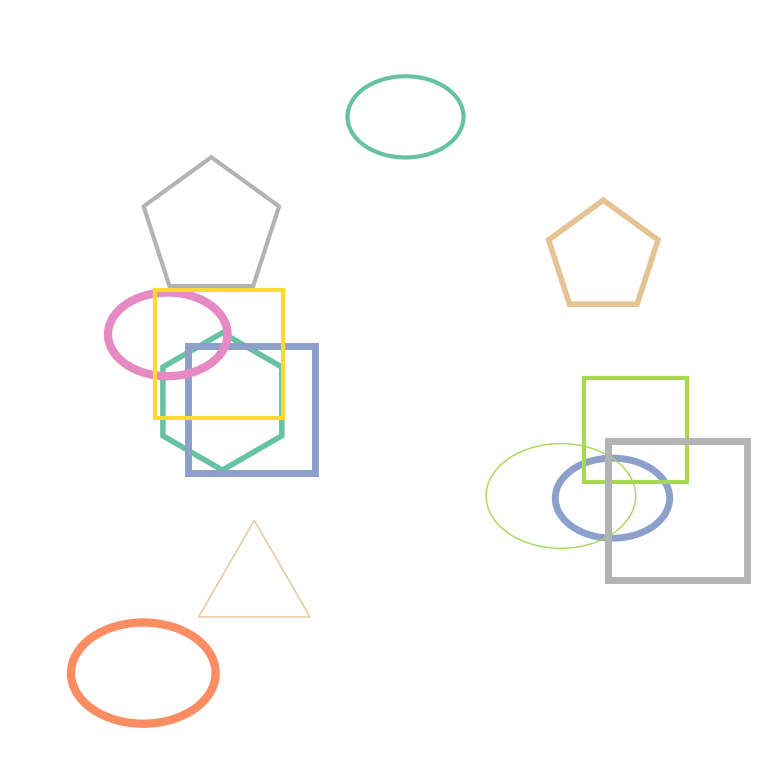[{"shape": "hexagon", "thickness": 2, "radius": 0.45, "center": [0.289, 0.479]}, {"shape": "oval", "thickness": 1.5, "radius": 0.38, "center": [0.527, 0.848]}, {"shape": "oval", "thickness": 3, "radius": 0.47, "center": [0.186, 0.126]}, {"shape": "oval", "thickness": 2.5, "radius": 0.37, "center": [0.795, 0.353]}, {"shape": "square", "thickness": 2.5, "radius": 0.41, "center": [0.327, 0.468]}, {"shape": "oval", "thickness": 3, "radius": 0.39, "center": [0.218, 0.566]}, {"shape": "square", "thickness": 1.5, "radius": 0.34, "center": [0.825, 0.441]}, {"shape": "oval", "thickness": 0.5, "radius": 0.49, "center": [0.728, 0.356]}, {"shape": "square", "thickness": 1.5, "radius": 0.42, "center": [0.285, 0.54]}, {"shape": "pentagon", "thickness": 2, "radius": 0.37, "center": [0.784, 0.665]}, {"shape": "triangle", "thickness": 0.5, "radius": 0.42, "center": [0.33, 0.241]}, {"shape": "square", "thickness": 2.5, "radius": 0.45, "center": [0.88, 0.337]}, {"shape": "pentagon", "thickness": 1.5, "radius": 0.46, "center": [0.274, 0.703]}]